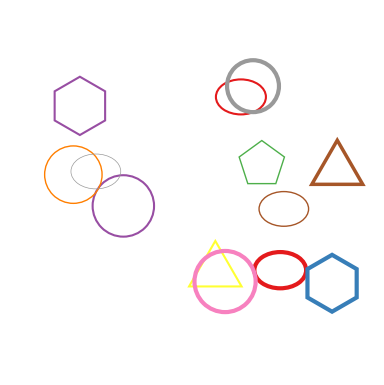[{"shape": "oval", "thickness": 3, "radius": 0.34, "center": [0.728, 0.298]}, {"shape": "oval", "thickness": 1.5, "radius": 0.32, "center": [0.626, 0.748]}, {"shape": "hexagon", "thickness": 3, "radius": 0.37, "center": [0.863, 0.264]}, {"shape": "pentagon", "thickness": 1, "radius": 0.31, "center": [0.68, 0.573]}, {"shape": "hexagon", "thickness": 1.5, "radius": 0.38, "center": [0.207, 0.725]}, {"shape": "circle", "thickness": 1.5, "radius": 0.4, "center": [0.32, 0.465]}, {"shape": "circle", "thickness": 1, "radius": 0.37, "center": [0.191, 0.546]}, {"shape": "triangle", "thickness": 1.5, "radius": 0.39, "center": [0.559, 0.295]}, {"shape": "oval", "thickness": 1, "radius": 0.32, "center": [0.737, 0.457]}, {"shape": "triangle", "thickness": 2.5, "radius": 0.38, "center": [0.876, 0.559]}, {"shape": "circle", "thickness": 3, "radius": 0.4, "center": [0.585, 0.269]}, {"shape": "oval", "thickness": 0.5, "radius": 0.32, "center": [0.249, 0.555]}, {"shape": "circle", "thickness": 3, "radius": 0.34, "center": [0.657, 0.776]}]